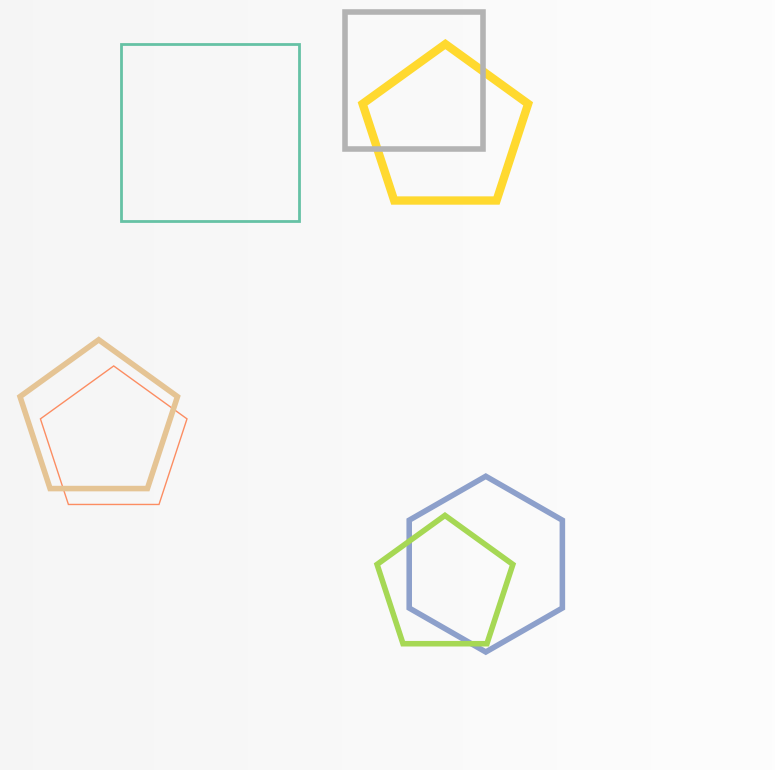[{"shape": "square", "thickness": 1, "radius": 0.57, "center": [0.271, 0.828]}, {"shape": "pentagon", "thickness": 0.5, "radius": 0.5, "center": [0.147, 0.425]}, {"shape": "hexagon", "thickness": 2, "radius": 0.57, "center": [0.627, 0.267]}, {"shape": "pentagon", "thickness": 2, "radius": 0.46, "center": [0.574, 0.239]}, {"shape": "pentagon", "thickness": 3, "radius": 0.56, "center": [0.575, 0.83]}, {"shape": "pentagon", "thickness": 2, "radius": 0.53, "center": [0.127, 0.452]}, {"shape": "square", "thickness": 2, "radius": 0.45, "center": [0.534, 0.895]}]